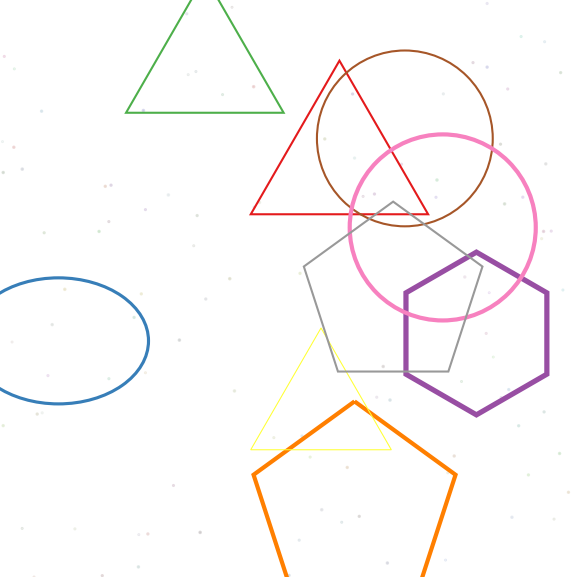[{"shape": "triangle", "thickness": 1, "radius": 0.89, "center": [0.588, 0.717]}, {"shape": "oval", "thickness": 1.5, "radius": 0.78, "center": [0.101, 0.409]}, {"shape": "triangle", "thickness": 1, "radius": 0.79, "center": [0.355, 0.883]}, {"shape": "hexagon", "thickness": 2.5, "radius": 0.7, "center": [0.825, 0.422]}, {"shape": "pentagon", "thickness": 2, "radius": 0.92, "center": [0.614, 0.12]}, {"shape": "triangle", "thickness": 0.5, "radius": 0.7, "center": [0.556, 0.291]}, {"shape": "circle", "thickness": 1, "radius": 0.76, "center": [0.701, 0.759]}, {"shape": "circle", "thickness": 2, "radius": 0.81, "center": [0.767, 0.605]}, {"shape": "pentagon", "thickness": 1, "radius": 0.81, "center": [0.681, 0.487]}]